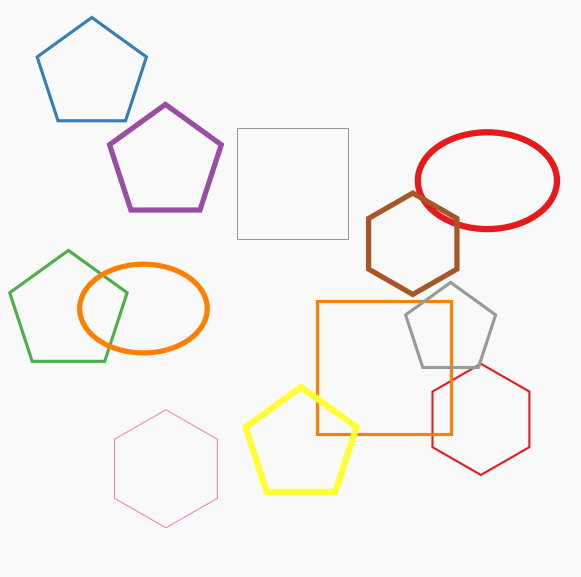[{"shape": "oval", "thickness": 3, "radius": 0.6, "center": [0.839, 0.686]}, {"shape": "hexagon", "thickness": 1, "radius": 0.48, "center": [0.827, 0.273]}, {"shape": "pentagon", "thickness": 1.5, "radius": 0.49, "center": [0.158, 0.87]}, {"shape": "pentagon", "thickness": 1.5, "radius": 0.53, "center": [0.118, 0.459]}, {"shape": "pentagon", "thickness": 2.5, "radius": 0.51, "center": [0.285, 0.717]}, {"shape": "oval", "thickness": 2.5, "radius": 0.55, "center": [0.247, 0.465]}, {"shape": "square", "thickness": 1.5, "radius": 0.57, "center": [0.661, 0.362]}, {"shape": "pentagon", "thickness": 3, "radius": 0.5, "center": [0.518, 0.229]}, {"shape": "hexagon", "thickness": 2.5, "radius": 0.44, "center": [0.71, 0.577]}, {"shape": "hexagon", "thickness": 0.5, "radius": 0.51, "center": [0.286, 0.187]}, {"shape": "pentagon", "thickness": 1.5, "radius": 0.41, "center": [0.775, 0.429]}, {"shape": "square", "thickness": 0.5, "radius": 0.48, "center": [0.503, 0.681]}]